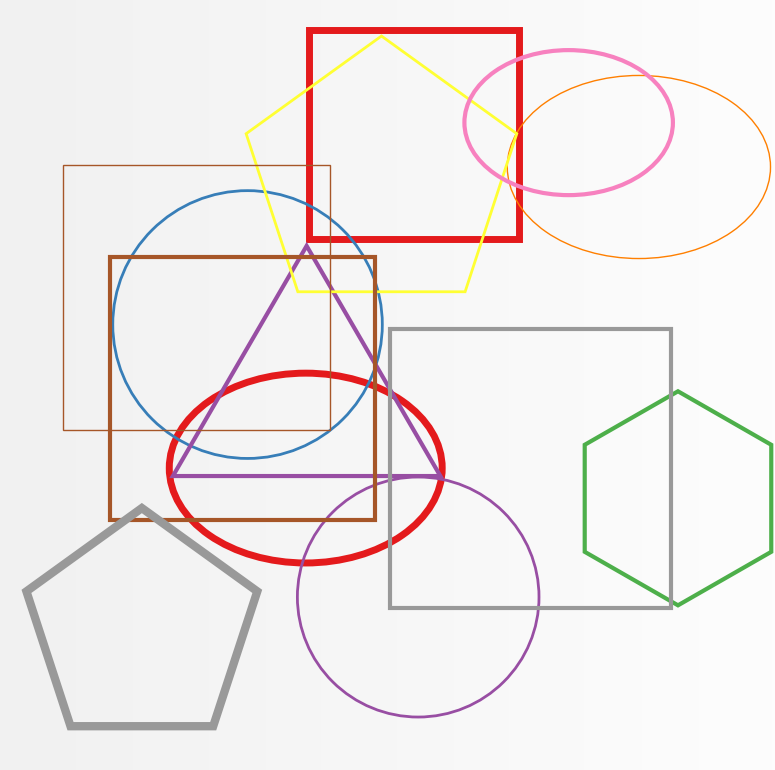[{"shape": "square", "thickness": 2.5, "radius": 0.68, "center": [0.534, 0.825]}, {"shape": "oval", "thickness": 2.5, "radius": 0.88, "center": [0.394, 0.392]}, {"shape": "circle", "thickness": 1, "radius": 0.87, "center": [0.319, 0.579]}, {"shape": "hexagon", "thickness": 1.5, "radius": 0.69, "center": [0.875, 0.353]}, {"shape": "triangle", "thickness": 1.5, "radius": 1.0, "center": [0.396, 0.481]}, {"shape": "circle", "thickness": 1, "radius": 0.78, "center": [0.54, 0.225]}, {"shape": "oval", "thickness": 0.5, "radius": 0.85, "center": [0.824, 0.783]}, {"shape": "pentagon", "thickness": 1, "radius": 0.92, "center": [0.492, 0.77]}, {"shape": "square", "thickness": 0.5, "radius": 0.86, "center": [0.254, 0.613]}, {"shape": "square", "thickness": 1.5, "radius": 0.86, "center": [0.313, 0.495]}, {"shape": "oval", "thickness": 1.5, "radius": 0.67, "center": [0.734, 0.841]}, {"shape": "pentagon", "thickness": 3, "radius": 0.78, "center": [0.183, 0.184]}, {"shape": "square", "thickness": 1.5, "radius": 0.91, "center": [0.684, 0.391]}]